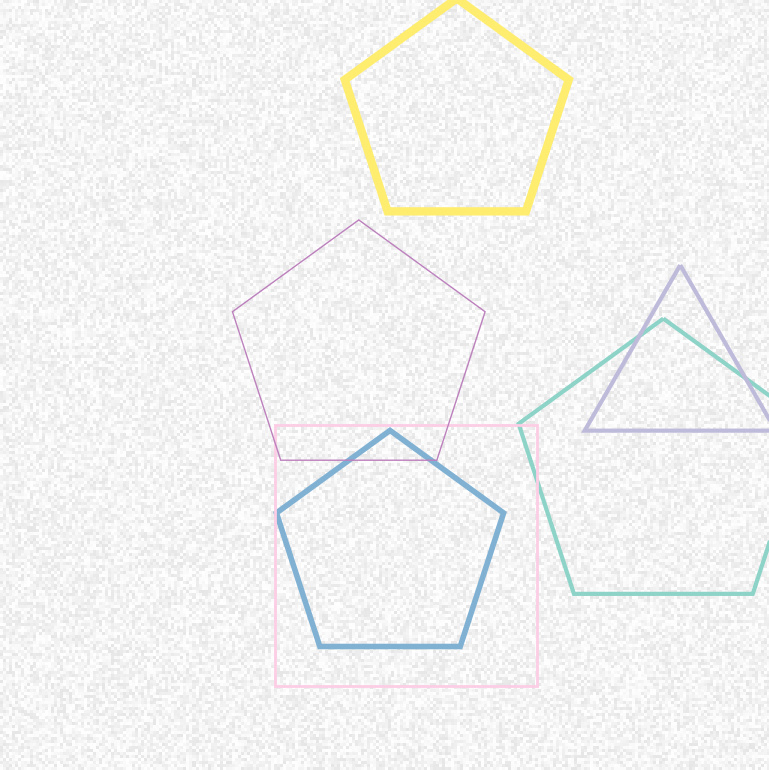[{"shape": "pentagon", "thickness": 1.5, "radius": 0.99, "center": [0.861, 0.389]}, {"shape": "triangle", "thickness": 1.5, "radius": 0.72, "center": [0.883, 0.512]}, {"shape": "pentagon", "thickness": 2, "radius": 0.78, "center": [0.507, 0.286]}, {"shape": "square", "thickness": 1, "radius": 0.85, "center": [0.528, 0.279]}, {"shape": "pentagon", "thickness": 0.5, "radius": 0.86, "center": [0.466, 0.542]}, {"shape": "pentagon", "thickness": 3, "radius": 0.76, "center": [0.593, 0.849]}]